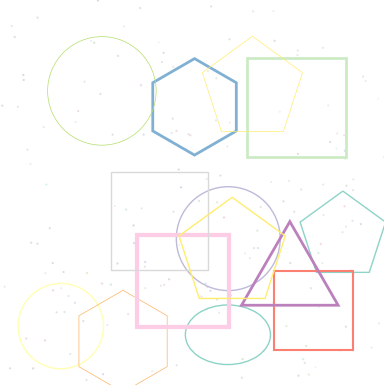[{"shape": "pentagon", "thickness": 1, "radius": 0.58, "center": [0.891, 0.387]}, {"shape": "oval", "thickness": 1, "radius": 0.55, "center": [0.592, 0.13]}, {"shape": "circle", "thickness": 1, "radius": 0.55, "center": [0.158, 0.153]}, {"shape": "circle", "thickness": 1, "radius": 0.67, "center": [0.593, 0.38]}, {"shape": "square", "thickness": 1.5, "radius": 0.51, "center": [0.815, 0.194]}, {"shape": "hexagon", "thickness": 2, "radius": 0.63, "center": [0.505, 0.722]}, {"shape": "hexagon", "thickness": 0.5, "radius": 0.66, "center": [0.32, 0.114]}, {"shape": "circle", "thickness": 0.5, "radius": 0.7, "center": [0.265, 0.764]}, {"shape": "square", "thickness": 3, "radius": 0.6, "center": [0.475, 0.271]}, {"shape": "square", "thickness": 1, "radius": 0.63, "center": [0.415, 0.426]}, {"shape": "triangle", "thickness": 2, "radius": 0.72, "center": [0.753, 0.28]}, {"shape": "square", "thickness": 2, "radius": 0.64, "center": [0.77, 0.721]}, {"shape": "pentagon", "thickness": 1, "radius": 0.73, "center": [0.603, 0.342]}, {"shape": "pentagon", "thickness": 0.5, "radius": 0.68, "center": [0.656, 0.769]}]